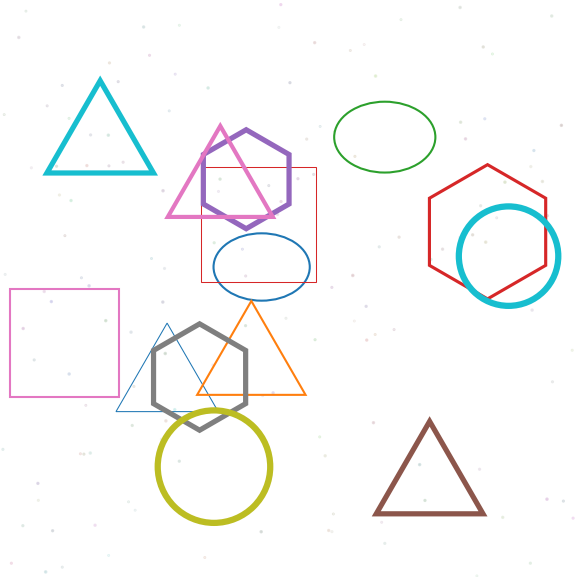[{"shape": "oval", "thickness": 1, "radius": 0.42, "center": [0.453, 0.537]}, {"shape": "triangle", "thickness": 0.5, "radius": 0.51, "center": [0.289, 0.337]}, {"shape": "triangle", "thickness": 1, "radius": 0.54, "center": [0.435, 0.37]}, {"shape": "oval", "thickness": 1, "radius": 0.44, "center": [0.666, 0.762]}, {"shape": "hexagon", "thickness": 1.5, "radius": 0.58, "center": [0.844, 0.598]}, {"shape": "square", "thickness": 0.5, "radius": 0.5, "center": [0.448, 0.611]}, {"shape": "hexagon", "thickness": 2.5, "radius": 0.43, "center": [0.426, 0.689]}, {"shape": "triangle", "thickness": 2.5, "radius": 0.53, "center": [0.744, 0.163]}, {"shape": "triangle", "thickness": 2, "radius": 0.52, "center": [0.381, 0.676]}, {"shape": "square", "thickness": 1, "radius": 0.47, "center": [0.112, 0.405]}, {"shape": "hexagon", "thickness": 2.5, "radius": 0.46, "center": [0.346, 0.346]}, {"shape": "circle", "thickness": 3, "radius": 0.49, "center": [0.371, 0.191]}, {"shape": "circle", "thickness": 3, "radius": 0.43, "center": [0.881, 0.556]}, {"shape": "triangle", "thickness": 2.5, "radius": 0.53, "center": [0.173, 0.753]}]